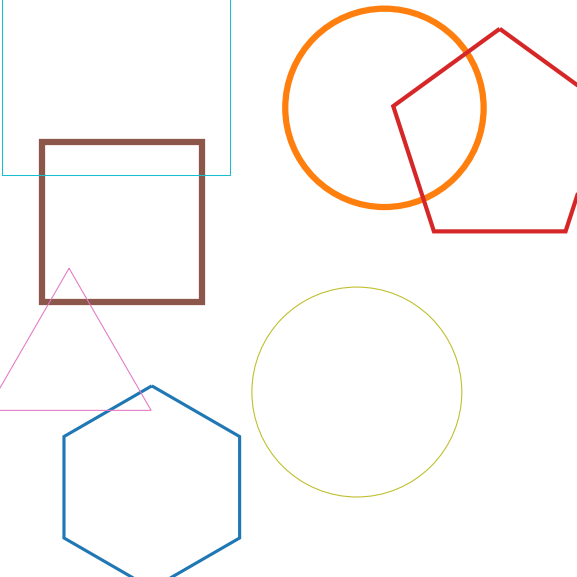[{"shape": "hexagon", "thickness": 1.5, "radius": 0.88, "center": [0.263, 0.155]}, {"shape": "circle", "thickness": 3, "radius": 0.86, "center": [0.666, 0.812]}, {"shape": "pentagon", "thickness": 2, "radius": 0.97, "center": [0.865, 0.755]}, {"shape": "square", "thickness": 3, "radius": 0.69, "center": [0.211, 0.615]}, {"shape": "triangle", "thickness": 0.5, "radius": 0.82, "center": [0.12, 0.371]}, {"shape": "circle", "thickness": 0.5, "radius": 0.91, "center": [0.618, 0.32]}, {"shape": "square", "thickness": 0.5, "radius": 0.99, "center": [0.201, 0.893]}]